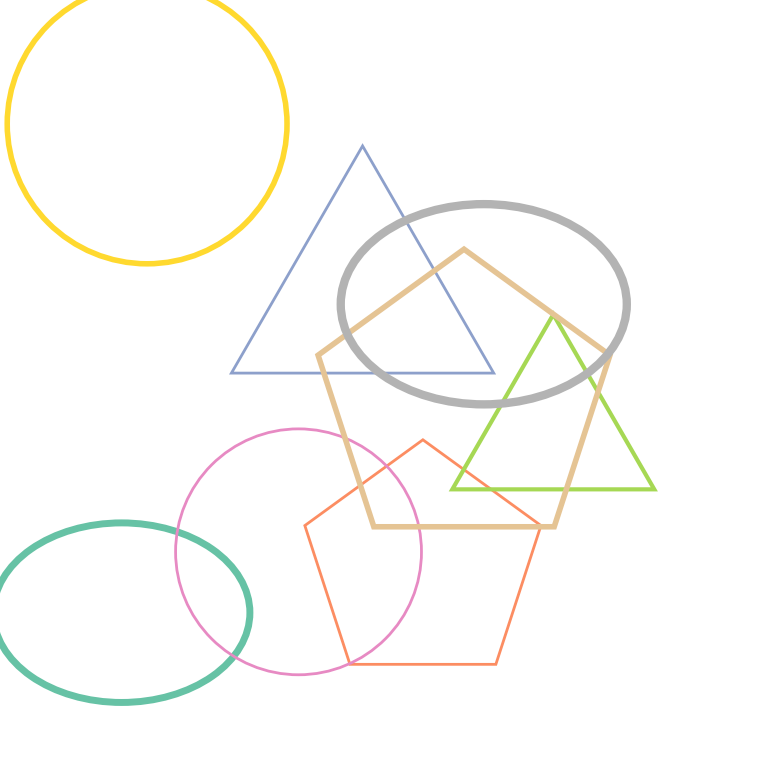[{"shape": "oval", "thickness": 2.5, "radius": 0.83, "center": [0.158, 0.204]}, {"shape": "pentagon", "thickness": 1, "radius": 0.81, "center": [0.549, 0.268]}, {"shape": "triangle", "thickness": 1, "radius": 0.98, "center": [0.471, 0.614]}, {"shape": "circle", "thickness": 1, "radius": 0.8, "center": [0.388, 0.283]}, {"shape": "triangle", "thickness": 1.5, "radius": 0.76, "center": [0.719, 0.44]}, {"shape": "circle", "thickness": 2, "radius": 0.91, "center": [0.191, 0.839]}, {"shape": "pentagon", "thickness": 2, "radius": 1.0, "center": [0.603, 0.477]}, {"shape": "oval", "thickness": 3, "radius": 0.93, "center": [0.628, 0.605]}]